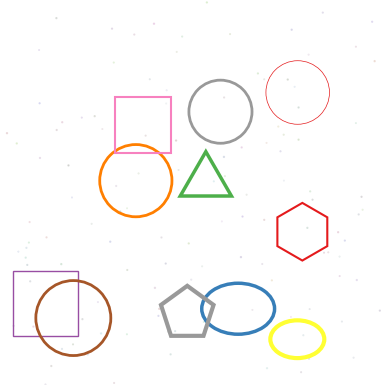[{"shape": "hexagon", "thickness": 1.5, "radius": 0.37, "center": [0.785, 0.398]}, {"shape": "circle", "thickness": 0.5, "radius": 0.41, "center": [0.773, 0.76]}, {"shape": "oval", "thickness": 2.5, "radius": 0.47, "center": [0.619, 0.198]}, {"shape": "triangle", "thickness": 2.5, "radius": 0.38, "center": [0.535, 0.529]}, {"shape": "square", "thickness": 1, "radius": 0.42, "center": [0.119, 0.211]}, {"shape": "circle", "thickness": 2, "radius": 0.47, "center": [0.353, 0.531]}, {"shape": "oval", "thickness": 3, "radius": 0.35, "center": [0.772, 0.119]}, {"shape": "circle", "thickness": 2, "radius": 0.49, "center": [0.19, 0.174]}, {"shape": "square", "thickness": 1.5, "radius": 0.36, "center": [0.371, 0.676]}, {"shape": "pentagon", "thickness": 3, "radius": 0.36, "center": [0.486, 0.186]}, {"shape": "circle", "thickness": 2, "radius": 0.41, "center": [0.573, 0.71]}]